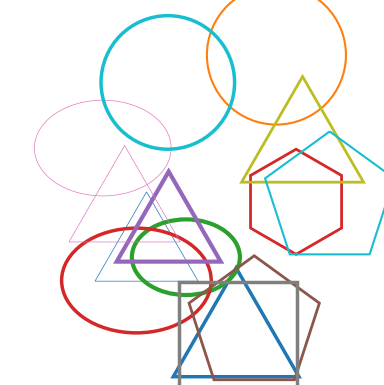[{"shape": "triangle", "thickness": 0.5, "radius": 0.77, "center": [0.381, 0.347]}, {"shape": "triangle", "thickness": 2.5, "radius": 0.94, "center": [0.613, 0.116]}, {"shape": "circle", "thickness": 1.5, "radius": 0.9, "center": [0.718, 0.857]}, {"shape": "oval", "thickness": 3, "radius": 0.7, "center": [0.483, 0.332]}, {"shape": "hexagon", "thickness": 2, "radius": 0.68, "center": [0.769, 0.476]}, {"shape": "oval", "thickness": 2.5, "radius": 0.97, "center": [0.354, 0.271]}, {"shape": "triangle", "thickness": 3, "radius": 0.78, "center": [0.438, 0.398]}, {"shape": "pentagon", "thickness": 2, "radius": 0.89, "center": [0.66, 0.158]}, {"shape": "triangle", "thickness": 0.5, "radius": 0.83, "center": [0.324, 0.455]}, {"shape": "oval", "thickness": 0.5, "radius": 0.89, "center": [0.267, 0.615]}, {"shape": "square", "thickness": 2.5, "radius": 0.76, "center": [0.618, 0.115]}, {"shape": "triangle", "thickness": 2, "radius": 0.91, "center": [0.786, 0.618]}, {"shape": "circle", "thickness": 2.5, "radius": 0.87, "center": [0.436, 0.786]}, {"shape": "pentagon", "thickness": 1.5, "radius": 0.88, "center": [0.856, 0.482]}]